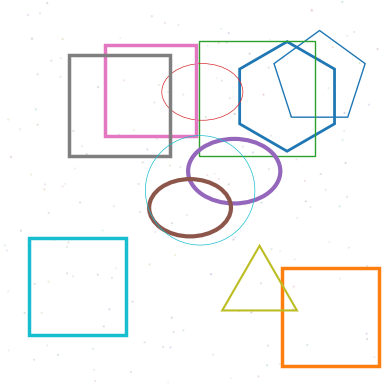[{"shape": "pentagon", "thickness": 1, "radius": 0.62, "center": [0.83, 0.796]}, {"shape": "hexagon", "thickness": 2, "radius": 0.71, "center": [0.746, 0.75]}, {"shape": "square", "thickness": 2.5, "radius": 0.64, "center": [0.858, 0.176]}, {"shape": "square", "thickness": 1, "radius": 0.75, "center": [0.667, 0.744]}, {"shape": "oval", "thickness": 0.5, "radius": 0.53, "center": [0.526, 0.761]}, {"shape": "oval", "thickness": 3, "radius": 0.6, "center": [0.608, 0.555]}, {"shape": "oval", "thickness": 3, "radius": 0.53, "center": [0.494, 0.46]}, {"shape": "square", "thickness": 2.5, "radius": 0.59, "center": [0.391, 0.766]}, {"shape": "square", "thickness": 2.5, "radius": 0.66, "center": [0.31, 0.725]}, {"shape": "triangle", "thickness": 1.5, "radius": 0.56, "center": [0.674, 0.25]}, {"shape": "square", "thickness": 2.5, "radius": 0.63, "center": [0.2, 0.257]}, {"shape": "circle", "thickness": 0.5, "radius": 0.71, "center": [0.52, 0.506]}]